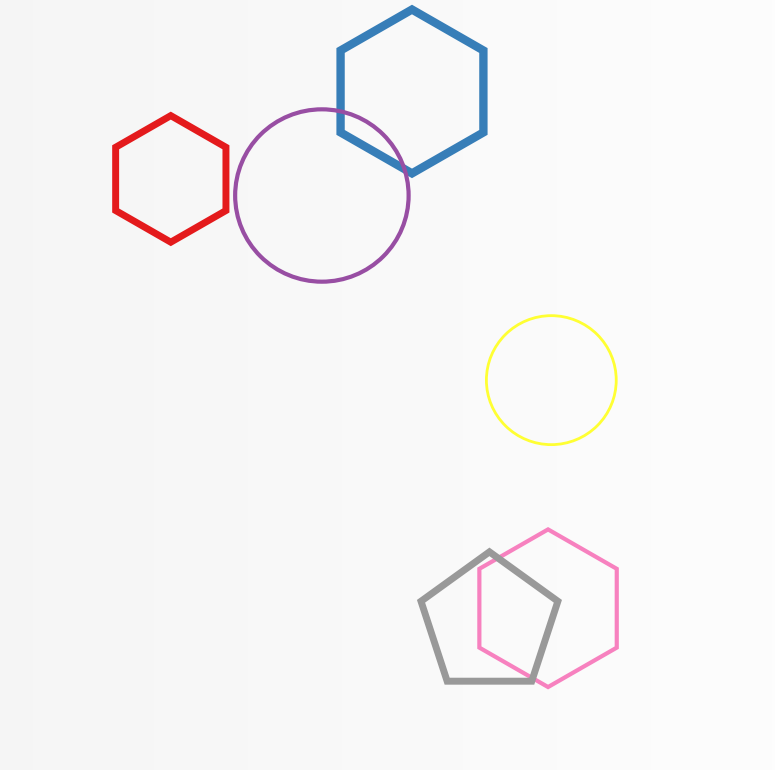[{"shape": "hexagon", "thickness": 2.5, "radius": 0.41, "center": [0.22, 0.768]}, {"shape": "hexagon", "thickness": 3, "radius": 0.53, "center": [0.532, 0.881]}, {"shape": "circle", "thickness": 1.5, "radius": 0.56, "center": [0.415, 0.746]}, {"shape": "circle", "thickness": 1, "radius": 0.42, "center": [0.711, 0.506]}, {"shape": "hexagon", "thickness": 1.5, "radius": 0.51, "center": [0.707, 0.21]}, {"shape": "pentagon", "thickness": 2.5, "radius": 0.46, "center": [0.632, 0.19]}]